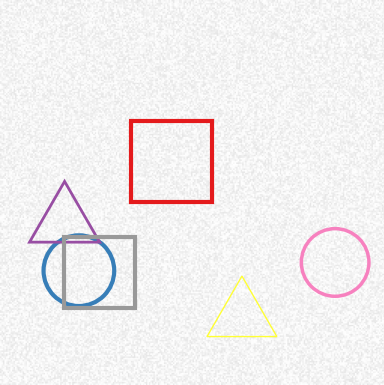[{"shape": "square", "thickness": 3, "radius": 0.52, "center": [0.445, 0.581]}, {"shape": "circle", "thickness": 3, "radius": 0.46, "center": [0.205, 0.297]}, {"shape": "triangle", "thickness": 2, "radius": 0.53, "center": [0.168, 0.424]}, {"shape": "triangle", "thickness": 1, "radius": 0.52, "center": [0.628, 0.178]}, {"shape": "circle", "thickness": 2.5, "radius": 0.44, "center": [0.87, 0.318]}, {"shape": "square", "thickness": 3, "radius": 0.46, "center": [0.257, 0.291]}]